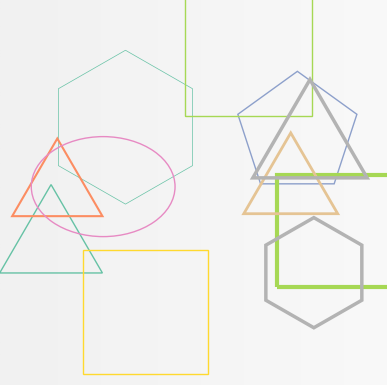[{"shape": "triangle", "thickness": 1, "radius": 0.77, "center": [0.132, 0.368]}, {"shape": "hexagon", "thickness": 0.5, "radius": 1.0, "center": [0.324, 0.67]}, {"shape": "triangle", "thickness": 1.5, "radius": 0.67, "center": [0.148, 0.506]}, {"shape": "pentagon", "thickness": 1, "radius": 0.81, "center": [0.767, 0.653]}, {"shape": "oval", "thickness": 1, "radius": 0.93, "center": [0.266, 0.515]}, {"shape": "square", "thickness": 1, "radius": 0.82, "center": [0.641, 0.864]}, {"shape": "square", "thickness": 3, "radius": 0.73, "center": [0.86, 0.4]}, {"shape": "square", "thickness": 1, "radius": 0.81, "center": [0.376, 0.189]}, {"shape": "triangle", "thickness": 2, "radius": 0.7, "center": [0.75, 0.515]}, {"shape": "triangle", "thickness": 2.5, "radius": 0.85, "center": [0.8, 0.623]}, {"shape": "hexagon", "thickness": 2.5, "radius": 0.71, "center": [0.81, 0.292]}]